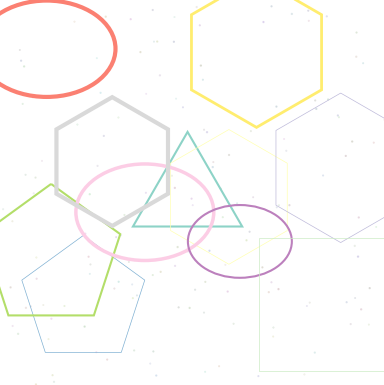[{"shape": "triangle", "thickness": 1.5, "radius": 0.82, "center": [0.487, 0.494]}, {"shape": "hexagon", "thickness": 0.5, "radius": 0.87, "center": [0.595, 0.489]}, {"shape": "hexagon", "thickness": 0.5, "radius": 0.97, "center": [0.885, 0.564]}, {"shape": "oval", "thickness": 3, "radius": 0.89, "center": [0.121, 0.873]}, {"shape": "pentagon", "thickness": 0.5, "radius": 0.84, "center": [0.216, 0.221]}, {"shape": "pentagon", "thickness": 1.5, "radius": 0.94, "center": [0.133, 0.333]}, {"shape": "oval", "thickness": 2.5, "radius": 0.9, "center": [0.376, 0.449]}, {"shape": "hexagon", "thickness": 3, "radius": 0.84, "center": [0.291, 0.58]}, {"shape": "oval", "thickness": 1.5, "radius": 0.68, "center": [0.623, 0.373]}, {"shape": "square", "thickness": 0.5, "radius": 0.86, "center": [0.846, 0.21]}, {"shape": "hexagon", "thickness": 2, "radius": 0.98, "center": [0.666, 0.864]}]